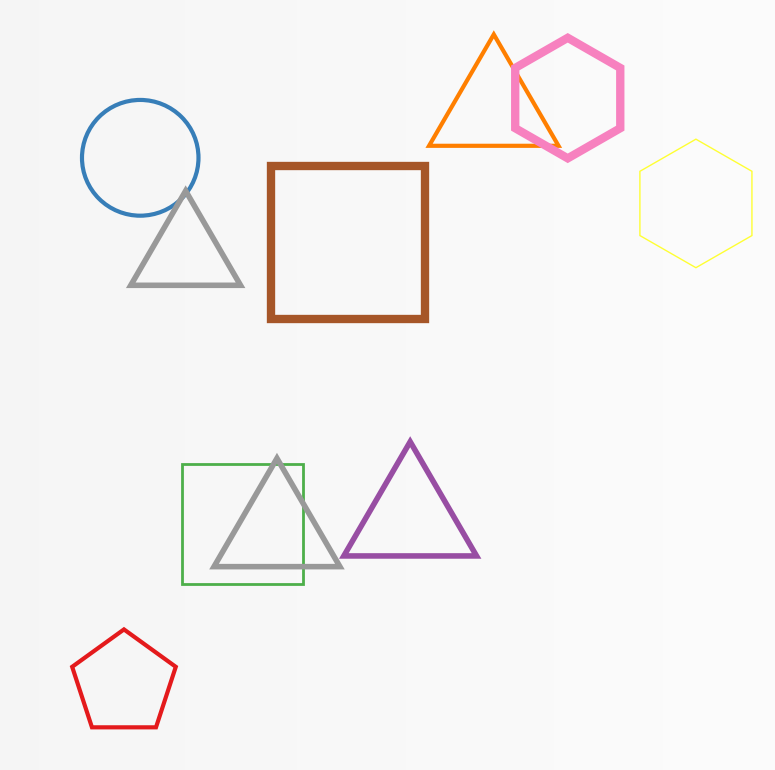[{"shape": "pentagon", "thickness": 1.5, "radius": 0.35, "center": [0.16, 0.112]}, {"shape": "circle", "thickness": 1.5, "radius": 0.38, "center": [0.181, 0.795]}, {"shape": "square", "thickness": 1, "radius": 0.39, "center": [0.313, 0.32]}, {"shape": "triangle", "thickness": 2, "radius": 0.49, "center": [0.529, 0.327]}, {"shape": "triangle", "thickness": 1.5, "radius": 0.48, "center": [0.637, 0.859]}, {"shape": "hexagon", "thickness": 0.5, "radius": 0.42, "center": [0.898, 0.736]}, {"shape": "square", "thickness": 3, "radius": 0.5, "center": [0.449, 0.685]}, {"shape": "hexagon", "thickness": 3, "radius": 0.39, "center": [0.733, 0.873]}, {"shape": "triangle", "thickness": 2, "radius": 0.47, "center": [0.357, 0.311]}, {"shape": "triangle", "thickness": 2, "radius": 0.41, "center": [0.24, 0.67]}]